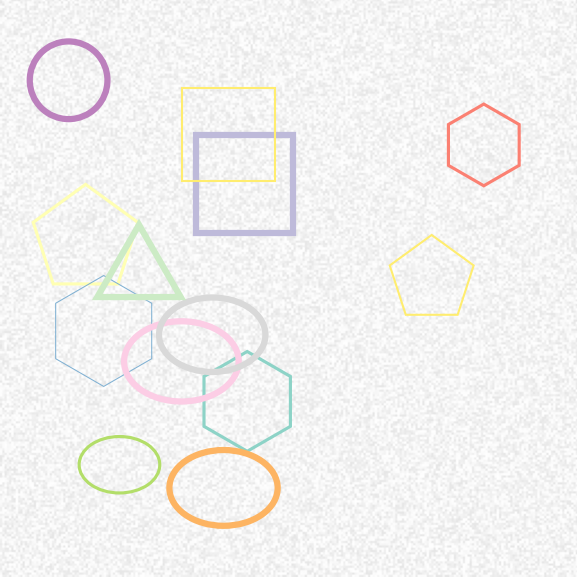[{"shape": "hexagon", "thickness": 1.5, "radius": 0.43, "center": [0.428, 0.304]}, {"shape": "pentagon", "thickness": 1.5, "radius": 0.48, "center": [0.148, 0.585]}, {"shape": "square", "thickness": 3, "radius": 0.42, "center": [0.424, 0.68]}, {"shape": "hexagon", "thickness": 1.5, "radius": 0.35, "center": [0.838, 0.748]}, {"shape": "hexagon", "thickness": 0.5, "radius": 0.48, "center": [0.18, 0.426]}, {"shape": "oval", "thickness": 3, "radius": 0.47, "center": [0.387, 0.154]}, {"shape": "oval", "thickness": 1.5, "radius": 0.35, "center": [0.207, 0.194]}, {"shape": "oval", "thickness": 3, "radius": 0.5, "center": [0.314, 0.373]}, {"shape": "oval", "thickness": 3, "radius": 0.46, "center": [0.368, 0.42]}, {"shape": "circle", "thickness": 3, "radius": 0.34, "center": [0.119, 0.86]}, {"shape": "triangle", "thickness": 3, "radius": 0.42, "center": [0.241, 0.526]}, {"shape": "pentagon", "thickness": 1, "radius": 0.38, "center": [0.748, 0.516]}, {"shape": "square", "thickness": 1, "radius": 0.4, "center": [0.396, 0.766]}]